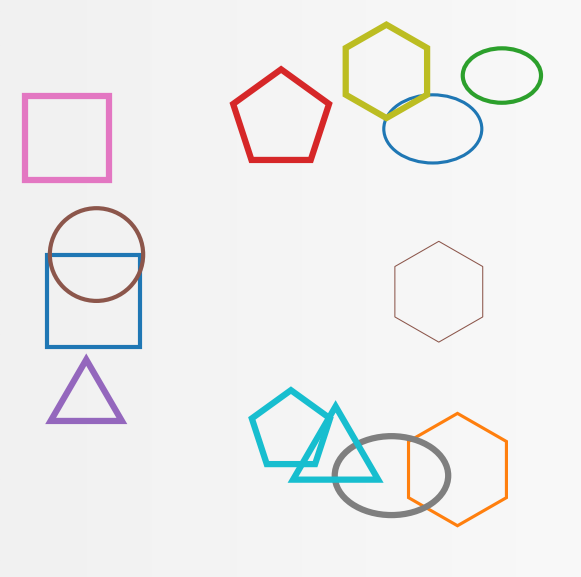[{"shape": "square", "thickness": 2, "radius": 0.4, "center": [0.161, 0.478]}, {"shape": "oval", "thickness": 1.5, "radius": 0.42, "center": [0.745, 0.776]}, {"shape": "hexagon", "thickness": 1.5, "radius": 0.49, "center": [0.787, 0.186]}, {"shape": "oval", "thickness": 2, "radius": 0.34, "center": [0.863, 0.868]}, {"shape": "pentagon", "thickness": 3, "radius": 0.43, "center": [0.484, 0.792]}, {"shape": "triangle", "thickness": 3, "radius": 0.35, "center": [0.148, 0.306]}, {"shape": "hexagon", "thickness": 0.5, "radius": 0.44, "center": [0.755, 0.494]}, {"shape": "circle", "thickness": 2, "radius": 0.4, "center": [0.166, 0.558]}, {"shape": "square", "thickness": 3, "radius": 0.36, "center": [0.115, 0.761]}, {"shape": "oval", "thickness": 3, "radius": 0.49, "center": [0.673, 0.176]}, {"shape": "hexagon", "thickness": 3, "radius": 0.4, "center": [0.665, 0.876]}, {"shape": "pentagon", "thickness": 3, "radius": 0.35, "center": [0.501, 0.253]}, {"shape": "triangle", "thickness": 3, "radius": 0.42, "center": [0.577, 0.211]}]